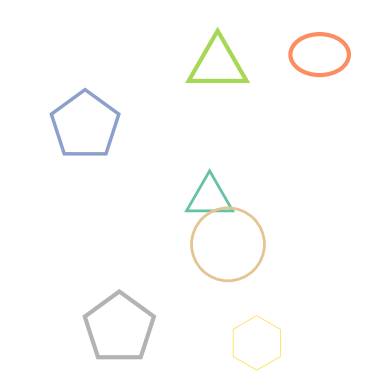[{"shape": "triangle", "thickness": 2, "radius": 0.35, "center": [0.544, 0.487]}, {"shape": "oval", "thickness": 3, "radius": 0.38, "center": [0.83, 0.858]}, {"shape": "pentagon", "thickness": 2.5, "radius": 0.46, "center": [0.221, 0.675]}, {"shape": "triangle", "thickness": 3, "radius": 0.43, "center": [0.565, 0.833]}, {"shape": "hexagon", "thickness": 0.5, "radius": 0.35, "center": [0.667, 0.109]}, {"shape": "circle", "thickness": 2, "radius": 0.47, "center": [0.592, 0.365]}, {"shape": "pentagon", "thickness": 3, "radius": 0.47, "center": [0.31, 0.149]}]